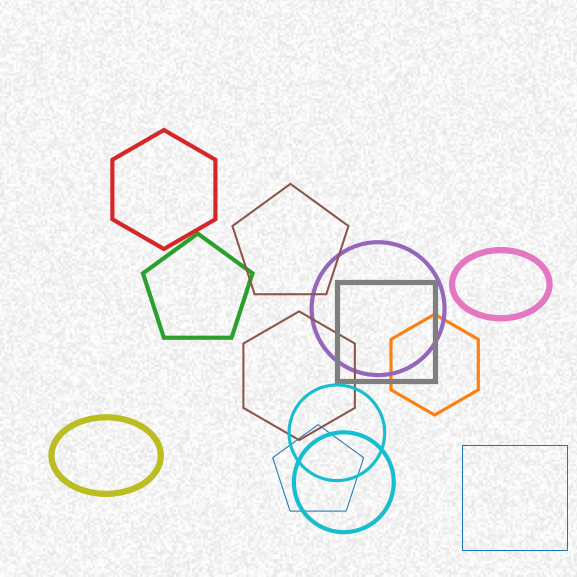[{"shape": "square", "thickness": 0.5, "radius": 0.46, "center": [0.891, 0.138]}, {"shape": "pentagon", "thickness": 0.5, "radius": 0.41, "center": [0.551, 0.181]}, {"shape": "hexagon", "thickness": 1.5, "radius": 0.44, "center": [0.753, 0.368]}, {"shape": "pentagon", "thickness": 2, "radius": 0.5, "center": [0.342, 0.495]}, {"shape": "hexagon", "thickness": 2, "radius": 0.52, "center": [0.284, 0.671]}, {"shape": "circle", "thickness": 2, "radius": 0.58, "center": [0.655, 0.465]}, {"shape": "pentagon", "thickness": 1, "radius": 0.53, "center": [0.503, 0.575]}, {"shape": "hexagon", "thickness": 1, "radius": 0.56, "center": [0.518, 0.349]}, {"shape": "oval", "thickness": 3, "radius": 0.42, "center": [0.867, 0.507]}, {"shape": "square", "thickness": 2.5, "radius": 0.43, "center": [0.668, 0.425]}, {"shape": "oval", "thickness": 3, "radius": 0.47, "center": [0.184, 0.21]}, {"shape": "circle", "thickness": 1.5, "radius": 0.41, "center": [0.583, 0.25]}, {"shape": "circle", "thickness": 2, "radius": 0.43, "center": [0.595, 0.164]}]